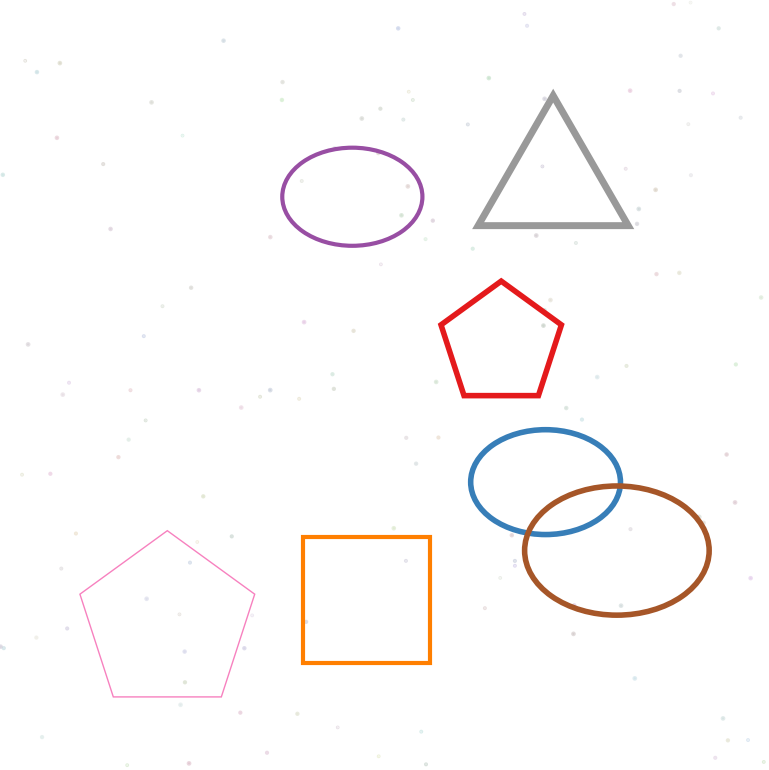[{"shape": "pentagon", "thickness": 2, "radius": 0.41, "center": [0.651, 0.553]}, {"shape": "oval", "thickness": 2, "radius": 0.49, "center": [0.709, 0.374]}, {"shape": "oval", "thickness": 1.5, "radius": 0.46, "center": [0.458, 0.744]}, {"shape": "square", "thickness": 1.5, "radius": 0.41, "center": [0.476, 0.221]}, {"shape": "oval", "thickness": 2, "radius": 0.6, "center": [0.801, 0.285]}, {"shape": "pentagon", "thickness": 0.5, "radius": 0.6, "center": [0.217, 0.191]}, {"shape": "triangle", "thickness": 2.5, "radius": 0.56, "center": [0.718, 0.763]}]